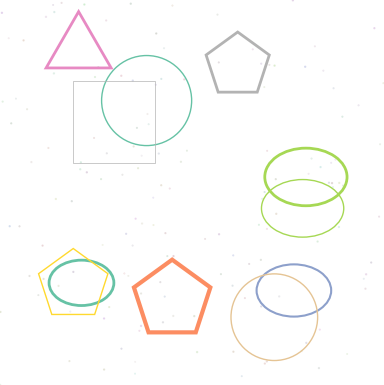[{"shape": "circle", "thickness": 1, "radius": 0.58, "center": [0.381, 0.739]}, {"shape": "oval", "thickness": 2, "radius": 0.42, "center": [0.212, 0.265]}, {"shape": "pentagon", "thickness": 3, "radius": 0.52, "center": [0.447, 0.221]}, {"shape": "oval", "thickness": 1.5, "radius": 0.48, "center": [0.763, 0.246]}, {"shape": "triangle", "thickness": 2, "radius": 0.49, "center": [0.204, 0.872]}, {"shape": "oval", "thickness": 1, "radius": 0.53, "center": [0.786, 0.459]}, {"shape": "oval", "thickness": 2, "radius": 0.53, "center": [0.795, 0.54]}, {"shape": "pentagon", "thickness": 1, "radius": 0.47, "center": [0.19, 0.26]}, {"shape": "circle", "thickness": 1, "radius": 0.56, "center": [0.712, 0.176]}, {"shape": "pentagon", "thickness": 2, "radius": 0.43, "center": [0.617, 0.83]}, {"shape": "square", "thickness": 0.5, "radius": 0.53, "center": [0.295, 0.684]}]